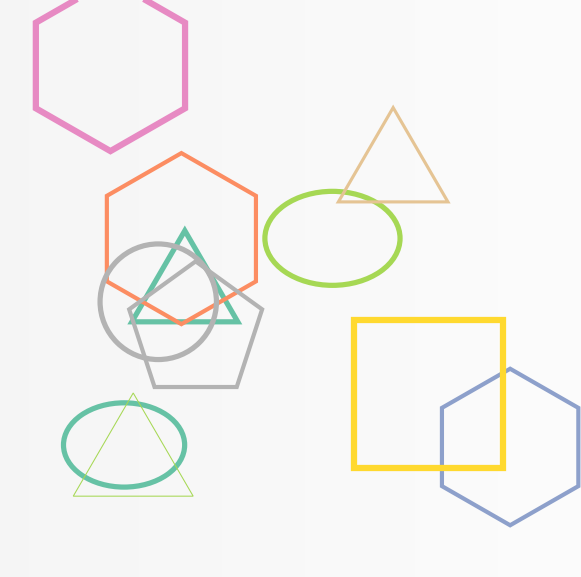[{"shape": "oval", "thickness": 2.5, "radius": 0.52, "center": [0.213, 0.229]}, {"shape": "triangle", "thickness": 2.5, "radius": 0.53, "center": [0.318, 0.494]}, {"shape": "hexagon", "thickness": 2, "radius": 0.74, "center": [0.312, 0.586]}, {"shape": "hexagon", "thickness": 2, "radius": 0.68, "center": [0.878, 0.225]}, {"shape": "hexagon", "thickness": 3, "radius": 0.74, "center": [0.19, 0.886]}, {"shape": "triangle", "thickness": 0.5, "radius": 0.6, "center": [0.229, 0.2]}, {"shape": "oval", "thickness": 2.5, "radius": 0.58, "center": [0.572, 0.586]}, {"shape": "square", "thickness": 3, "radius": 0.64, "center": [0.738, 0.317]}, {"shape": "triangle", "thickness": 1.5, "radius": 0.54, "center": [0.676, 0.704]}, {"shape": "pentagon", "thickness": 2, "radius": 0.6, "center": [0.337, 0.426]}, {"shape": "circle", "thickness": 2.5, "radius": 0.5, "center": [0.272, 0.477]}]